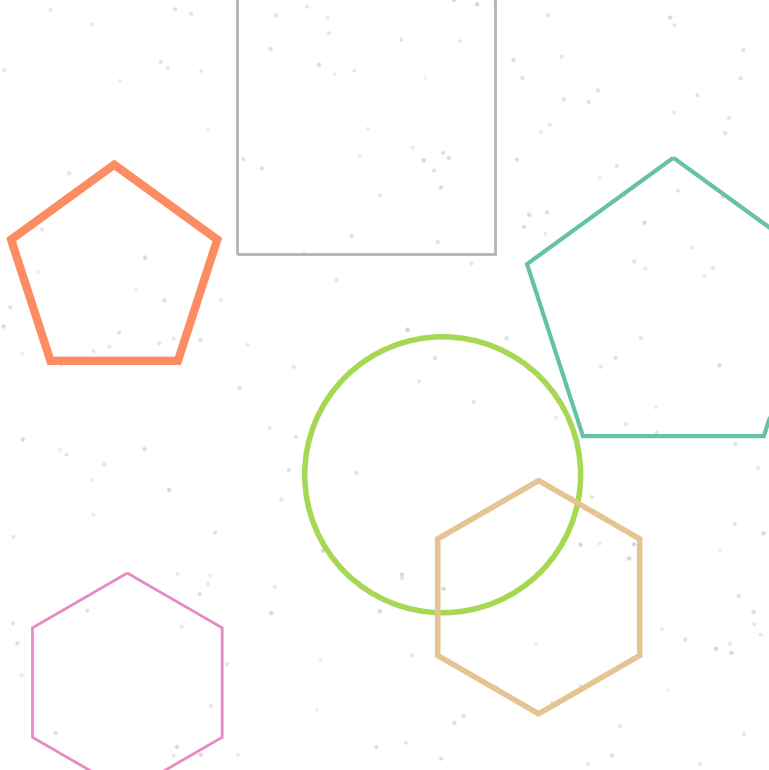[{"shape": "pentagon", "thickness": 1.5, "radius": 1.0, "center": [0.874, 0.595]}, {"shape": "pentagon", "thickness": 3, "radius": 0.7, "center": [0.148, 0.645]}, {"shape": "hexagon", "thickness": 1, "radius": 0.71, "center": [0.165, 0.114]}, {"shape": "circle", "thickness": 2, "radius": 0.9, "center": [0.575, 0.383]}, {"shape": "hexagon", "thickness": 2, "radius": 0.76, "center": [0.7, 0.224]}, {"shape": "square", "thickness": 1, "radius": 0.84, "center": [0.475, 0.838]}]